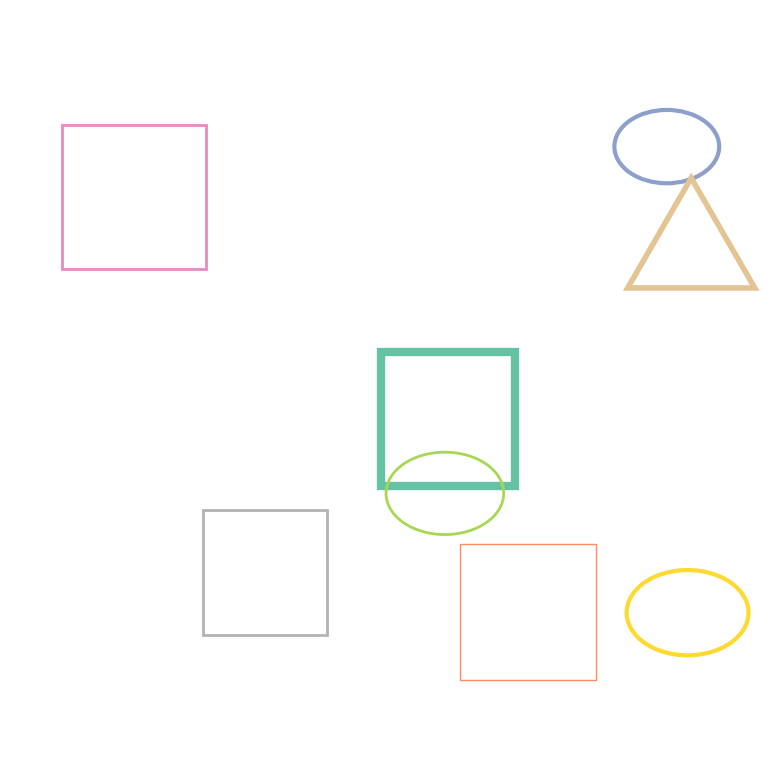[{"shape": "square", "thickness": 3, "radius": 0.44, "center": [0.582, 0.456]}, {"shape": "square", "thickness": 0.5, "radius": 0.44, "center": [0.686, 0.205]}, {"shape": "oval", "thickness": 1.5, "radius": 0.34, "center": [0.866, 0.81]}, {"shape": "square", "thickness": 1, "radius": 0.47, "center": [0.174, 0.744]}, {"shape": "oval", "thickness": 1, "radius": 0.38, "center": [0.578, 0.359]}, {"shape": "oval", "thickness": 1.5, "radius": 0.4, "center": [0.893, 0.204]}, {"shape": "triangle", "thickness": 2, "radius": 0.48, "center": [0.898, 0.674]}, {"shape": "square", "thickness": 1, "radius": 0.4, "center": [0.344, 0.257]}]